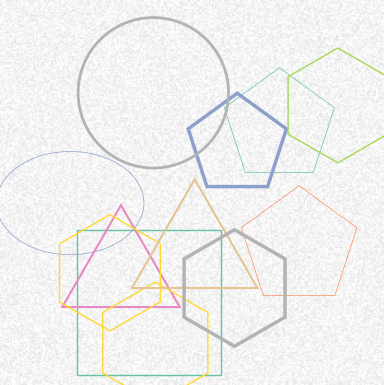[{"shape": "square", "thickness": 1, "radius": 0.94, "center": [0.387, 0.214]}, {"shape": "pentagon", "thickness": 0.5, "radius": 0.75, "center": [0.726, 0.674]}, {"shape": "pentagon", "thickness": 0.5, "radius": 0.79, "center": [0.777, 0.36]}, {"shape": "oval", "thickness": 0.5, "radius": 0.96, "center": [0.182, 0.473]}, {"shape": "pentagon", "thickness": 2.5, "radius": 0.67, "center": [0.616, 0.624]}, {"shape": "triangle", "thickness": 1.5, "radius": 0.88, "center": [0.314, 0.291]}, {"shape": "hexagon", "thickness": 1, "radius": 0.75, "center": [0.877, 0.726]}, {"shape": "hexagon", "thickness": 1, "radius": 0.79, "center": [0.403, 0.11]}, {"shape": "hexagon", "thickness": 1, "radius": 0.76, "center": [0.286, 0.291]}, {"shape": "triangle", "thickness": 1.5, "radius": 0.94, "center": [0.506, 0.346]}, {"shape": "circle", "thickness": 2, "radius": 0.98, "center": [0.398, 0.759]}, {"shape": "hexagon", "thickness": 2.5, "radius": 0.76, "center": [0.609, 0.252]}]